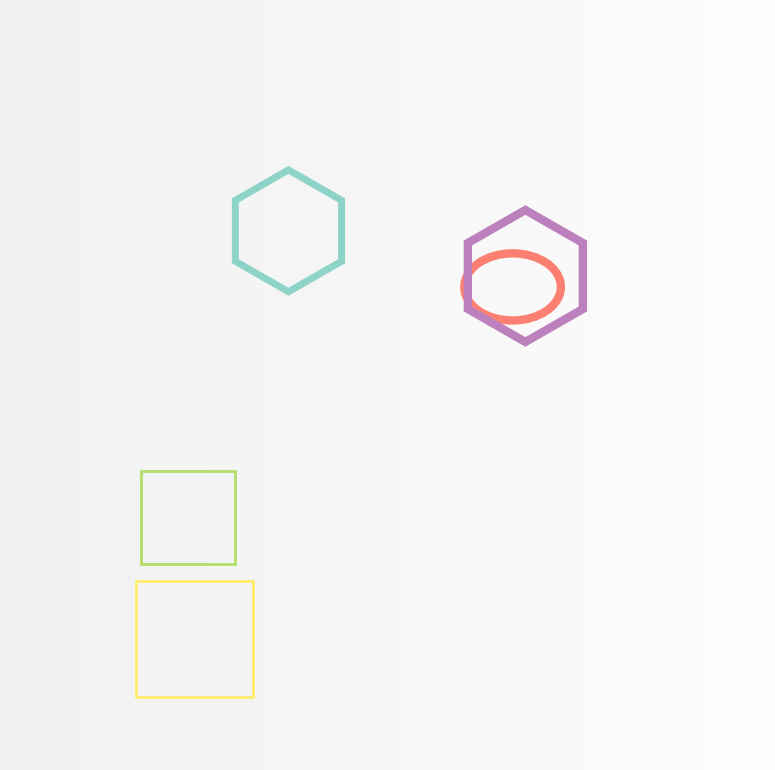[{"shape": "hexagon", "thickness": 2.5, "radius": 0.4, "center": [0.372, 0.7]}, {"shape": "oval", "thickness": 3, "radius": 0.31, "center": [0.661, 0.627]}, {"shape": "square", "thickness": 1, "radius": 0.3, "center": [0.243, 0.328]}, {"shape": "hexagon", "thickness": 3, "radius": 0.43, "center": [0.678, 0.642]}, {"shape": "square", "thickness": 1, "radius": 0.38, "center": [0.25, 0.17]}]